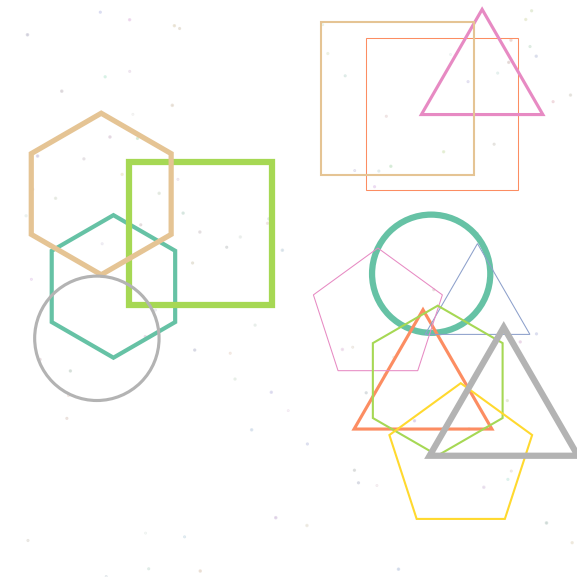[{"shape": "circle", "thickness": 3, "radius": 0.51, "center": [0.747, 0.525]}, {"shape": "hexagon", "thickness": 2, "radius": 0.62, "center": [0.196, 0.503]}, {"shape": "square", "thickness": 0.5, "radius": 0.66, "center": [0.765, 0.801]}, {"shape": "triangle", "thickness": 1.5, "radius": 0.69, "center": [0.732, 0.325]}, {"shape": "triangle", "thickness": 0.5, "radius": 0.52, "center": [0.827, 0.472]}, {"shape": "pentagon", "thickness": 0.5, "radius": 0.59, "center": [0.654, 0.452]}, {"shape": "triangle", "thickness": 1.5, "radius": 0.61, "center": [0.835, 0.861]}, {"shape": "hexagon", "thickness": 1, "radius": 0.65, "center": [0.758, 0.34]}, {"shape": "square", "thickness": 3, "radius": 0.62, "center": [0.346, 0.595]}, {"shape": "pentagon", "thickness": 1, "radius": 0.65, "center": [0.798, 0.206]}, {"shape": "square", "thickness": 1, "radius": 0.66, "center": [0.688, 0.829]}, {"shape": "hexagon", "thickness": 2.5, "radius": 0.7, "center": [0.175, 0.663]}, {"shape": "circle", "thickness": 1.5, "radius": 0.54, "center": [0.168, 0.413]}, {"shape": "triangle", "thickness": 3, "radius": 0.74, "center": [0.872, 0.284]}]